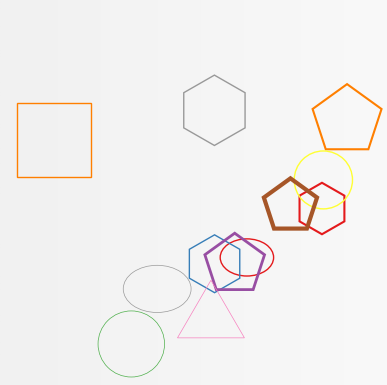[{"shape": "hexagon", "thickness": 1.5, "radius": 0.33, "center": [0.831, 0.458]}, {"shape": "oval", "thickness": 1, "radius": 0.34, "center": [0.637, 0.331]}, {"shape": "hexagon", "thickness": 1, "radius": 0.38, "center": [0.554, 0.315]}, {"shape": "circle", "thickness": 0.5, "radius": 0.43, "center": [0.339, 0.107]}, {"shape": "pentagon", "thickness": 2, "radius": 0.4, "center": [0.606, 0.313]}, {"shape": "pentagon", "thickness": 1.5, "radius": 0.47, "center": [0.896, 0.688]}, {"shape": "square", "thickness": 1, "radius": 0.48, "center": [0.139, 0.637]}, {"shape": "circle", "thickness": 1, "radius": 0.38, "center": [0.834, 0.533]}, {"shape": "pentagon", "thickness": 3, "radius": 0.36, "center": [0.75, 0.465]}, {"shape": "triangle", "thickness": 0.5, "radius": 0.5, "center": [0.544, 0.172]}, {"shape": "hexagon", "thickness": 1, "radius": 0.46, "center": [0.553, 0.714]}, {"shape": "oval", "thickness": 0.5, "radius": 0.44, "center": [0.406, 0.25]}]